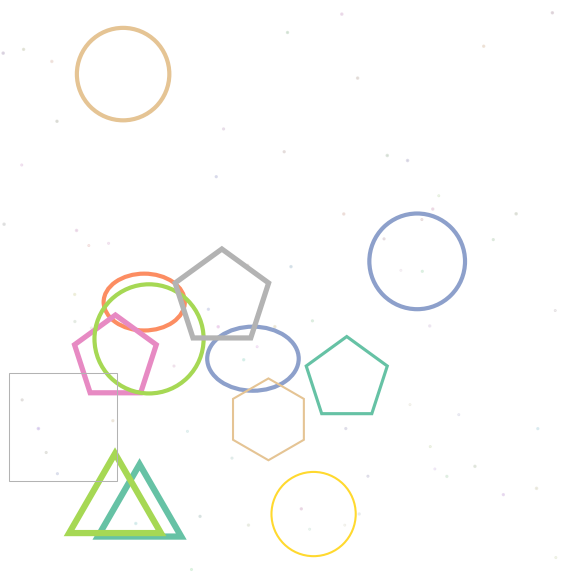[{"shape": "triangle", "thickness": 3, "radius": 0.42, "center": [0.242, 0.112]}, {"shape": "pentagon", "thickness": 1.5, "radius": 0.37, "center": [0.6, 0.343]}, {"shape": "oval", "thickness": 2, "radius": 0.35, "center": [0.25, 0.476]}, {"shape": "circle", "thickness": 2, "radius": 0.41, "center": [0.722, 0.547]}, {"shape": "oval", "thickness": 2, "radius": 0.4, "center": [0.438, 0.378]}, {"shape": "pentagon", "thickness": 2.5, "radius": 0.37, "center": [0.2, 0.379]}, {"shape": "triangle", "thickness": 3, "radius": 0.46, "center": [0.199, 0.122]}, {"shape": "circle", "thickness": 2, "radius": 0.47, "center": [0.258, 0.412]}, {"shape": "circle", "thickness": 1, "radius": 0.36, "center": [0.543, 0.109]}, {"shape": "hexagon", "thickness": 1, "radius": 0.35, "center": [0.465, 0.273]}, {"shape": "circle", "thickness": 2, "radius": 0.4, "center": [0.213, 0.871]}, {"shape": "pentagon", "thickness": 2.5, "radius": 0.43, "center": [0.384, 0.483]}, {"shape": "square", "thickness": 0.5, "radius": 0.47, "center": [0.109, 0.26]}]